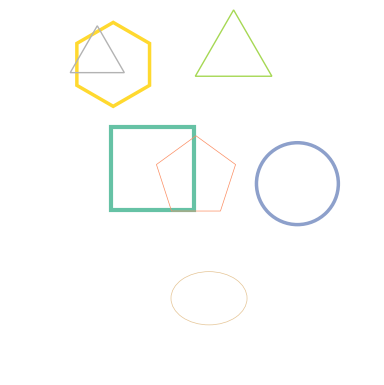[{"shape": "square", "thickness": 3, "radius": 0.54, "center": [0.397, 0.563]}, {"shape": "pentagon", "thickness": 0.5, "radius": 0.54, "center": [0.509, 0.539]}, {"shape": "circle", "thickness": 2.5, "radius": 0.53, "center": [0.773, 0.523]}, {"shape": "triangle", "thickness": 1, "radius": 0.57, "center": [0.607, 0.859]}, {"shape": "hexagon", "thickness": 2.5, "radius": 0.54, "center": [0.294, 0.833]}, {"shape": "oval", "thickness": 0.5, "radius": 0.49, "center": [0.543, 0.225]}, {"shape": "triangle", "thickness": 1, "radius": 0.41, "center": [0.253, 0.852]}]